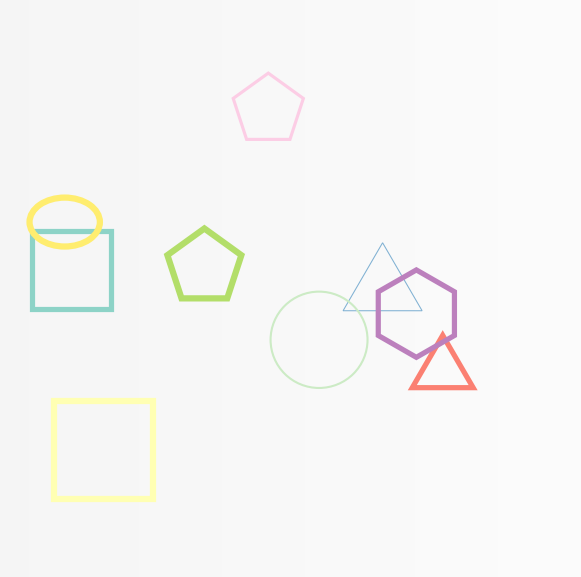[{"shape": "square", "thickness": 2.5, "radius": 0.34, "center": [0.123, 0.531]}, {"shape": "square", "thickness": 3, "radius": 0.42, "center": [0.178, 0.22]}, {"shape": "triangle", "thickness": 2.5, "radius": 0.3, "center": [0.762, 0.358]}, {"shape": "triangle", "thickness": 0.5, "radius": 0.39, "center": [0.658, 0.5]}, {"shape": "pentagon", "thickness": 3, "radius": 0.33, "center": [0.352, 0.537]}, {"shape": "pentagon", "thickness": 1.5, "radius": 0.32, "center": [0.462, 0.809]}, {"shape": "hexagon", "thickness": 2.5, "radius": 0.38, "center": [0.716, 0.456]}, {"shape": "circle", "thickness": 1, "radius": 0.42, "center": [0.549, 0.411]}, {"shape": "oval", "thickness": 3, "radius": 0.3, "center": [0.111, 0.615]}]